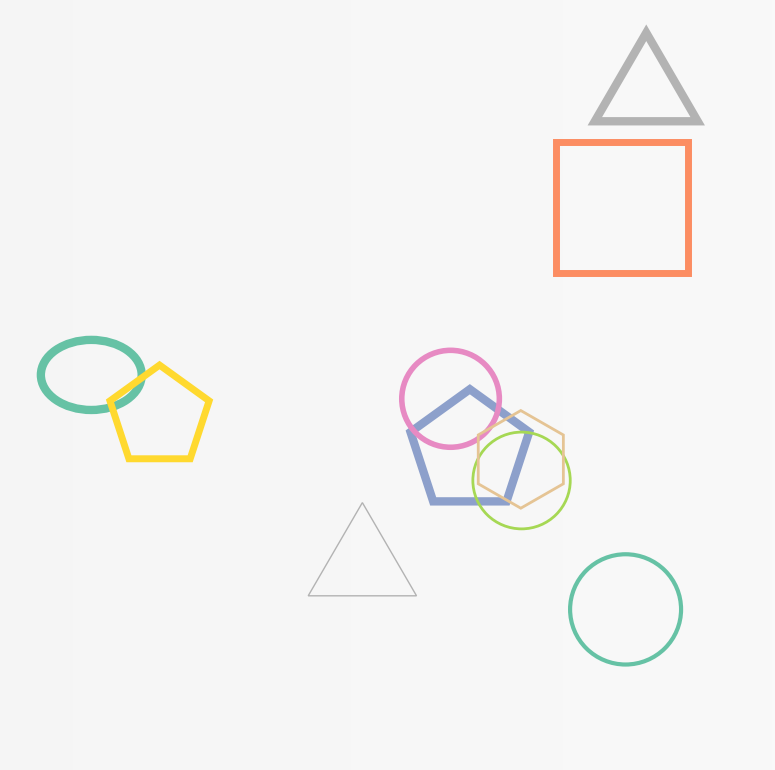[{"shape": "oval", "thickness": 3, "radius": 0.33, "center": [0.118, 0.513]}, {"shape": "circle", "thickness": 1.5, "radius": 0.36, "center": [0.807, 0.209]}, {"shape": "square", "thickness": 2.5, "radius": 0.43, "center": [0.802, 0.73]}, {"shape": "pentagon", "thickness": 3, "radius": 0.4, "center": [0.606, 0.414]}, {"shape": "circle", "thickness": 2, "radius": 0.31, "center": [0.581, 0.482]}, {"shape": "circle", "thickness": 1, "radius": 0.31, "center": [0.673, 0.376]}, {"shape": "pentagon", "thickness": 2.5, "radius": 0.34, "center": [0.206, 0.459]}, {"shape": "hexagon", "thickness": 1, "radius": 0.32, "center": [0.672, 0.403]}, {"shape": "triangle", "thickness": 0.5, "radius": 0.4, "center": [0.468, 0.267]}, {"shape": "triangle", "thickness": 3, "radius": 0.38, "center": [0.834, 0.881]}]